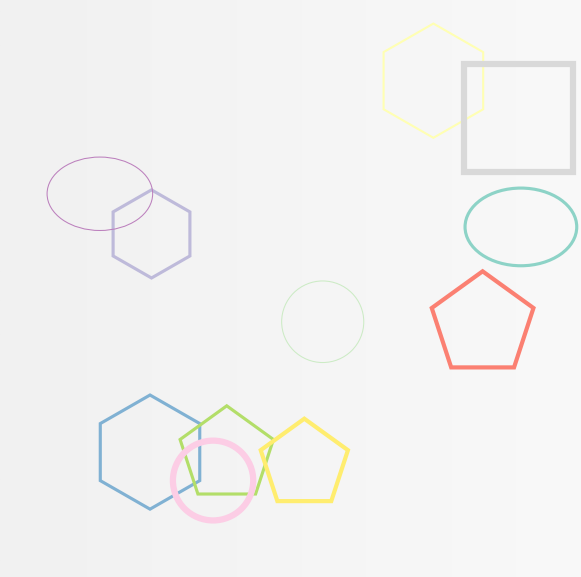[{"shape": "oval", "thickness": 1.5, "radius": 0.48, "center": [0.896, 0.606]}, {"shape": "hexagon", "thickness": 1, "radius": 0.49, "center": [0.746, 0.859]}, {"shape": "hexagon", "thickness": 1.5, "radius": 0.38, "center": [0.261, 0.594]}, {"shape": "pentagon", "thickness": 2, "radius": 0.46, "center": [0.83, 0.437]}, {"shape": "hexagon", "thickness": 1.5, "radius": 0.49, "center": [0.258, 0.216]}, {"shape": "pentagon", "thickness": 1.5, "radius": 0.42, "center": [0.39, 0.212]}, {"shape": "circle", "thickness": 3, "radius": 0.35, "center": [0.367, 0.167]}, {"shape": "square", "thickness": 3, "radius": 0.47, "center": [0.893, 0.794]}, {"shape": "oval", "thickness": 0.5, "radius": 0.45, "center": [0.172, 0.664]}, {"shape": "circle", "thickness": 0.5, "radius": 0.35, "center": [0.555, 0.442]}, {"shape": "pentagon", "thickness": 2, "radius": 0.39, "center": [0.524, 0.195]}]